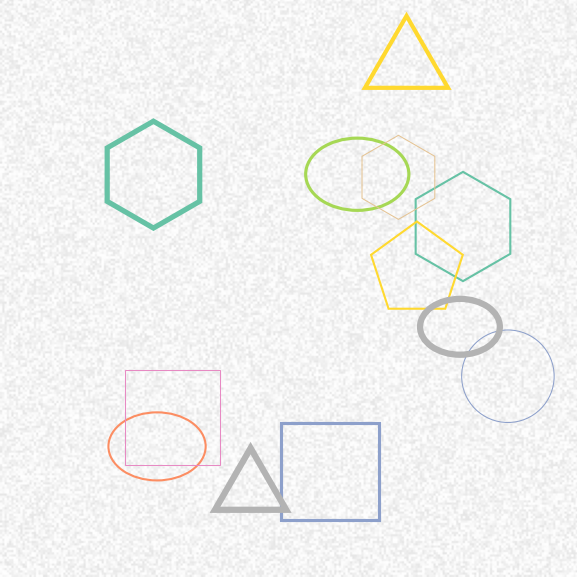[{"shape": "hexagon", "thickness": 1, "radius": 0.47, "center": [0.802, 0.607]}, {"shape": "hexagon", "thickness": 2.5, "radius": 0.46, "center": [0.266, 0.697]}, {"shape": "oval", "thickness": 1, "radius": 0.42, "center": [0.272, 0.226]}, {"shape": "circle", "thickness": 0.5, "radius": 0.4, "center": [0.879, 0.348]}, {"shape": "square", "thickness": 1.5, "radius": 0.42, "center": [0.572, 0.183]}, {"shape": "square", "thickness": 0.5, "radius": 0.41, "center": [0.299, 0.277]}, {"shape": "oval", "thickness": 1.5, "radius": 0.45, "center": [0.619, 0.697]}, {"shape": "triangle", "thickness": 2, "radius": 0.42, "center": [0.704, 0.889]}, {"shape": "pentagon", "thickness": 1, "radius": 0.42, "center": [0.722, 0.532]}, {"shape": "hexagon", "thickness": 0.5, "radius": 0.36, "center": [0.69, 0.692]}, {"shape": "oval", "thickness": 3, "radius": 0.35, "center": [0.796, 0.433]}, {"shape": "triangle", "thickness": 3, "radius": 0.36, "center": [0.434, 0.152]}]